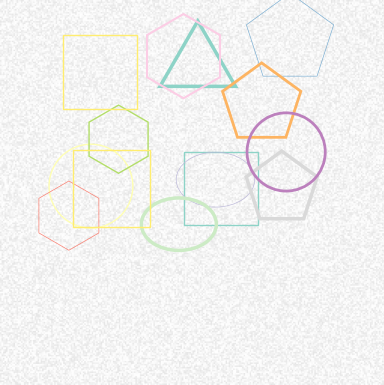[{"shape": "square", "thickness": 1, "radius": 0.47, "center": [0.574, 0.51]}, {"shape": "triangle", "thickness": 2.5, "radius": 0.57, "center": [0.514, 0.832]}, {"shape": "circle", "thickness": 1, "radius": 0.54, "center": [0.236, 0.517]}, {"shape": "oval", "thickness": 0.5, "radius": 0.51, "center": [0.56, 0.533]}, {"shape": "hexagon", "thickness": 0.5, "radius": 0.45, "center": [0.179, 0.44]}, {"shape": "pentagon", "thickness": 0.5, "radius": 0.6, "center": [0.753, 0.899]}, {"shape": "pentagon", "thickness": 2, "radius": 0.53, "center": [0.68, 0.73]}, {"shape": "hexagon", "thickness": 1, "radius": 0.44, "center": [0.308, 0.638]}, {"shape": "hexagon", "thickness": 1.5, "radius": 0.55, "center": [0.477, 0.854]}, {"shape": "pentagon", "thickness": 2.5, "radius": 0.49, "center": [0.732, 0.51]}, {"shape": "circle", "thickness": 2, "radius": 0.51, "center": [0.743, 0.605]}, {"shape": "oval", "thickness": 2.5, "radius": 0.49, "center": [0.465, 0.418]}, {"shape": "square", "thickness": 1, "radius": 0.5, "center": [0.29, 0.511]}, {"shape": "square", "thickness": 1, "radius": 0.48, "center": [0.259, 0.812]}]